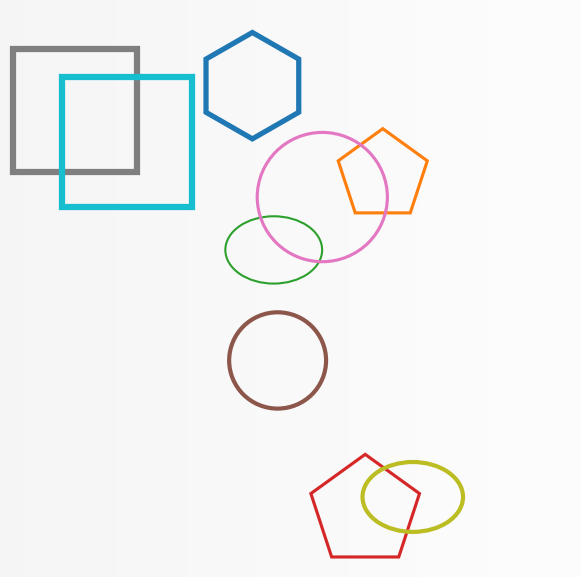[{"shape": "hexagon", "thickness": 2.5, "radius": 0.46, "center": [0.434, 0.851]}, {"shape": "pentagon", "thickness": 1.5, "radius": 0.4, "center": [0.659, 0.696]}, {"shape": "oval", "thickness": 1, "radius": 0.42, "center": [0.471, 0.566]}, {"shape": "pentagon", "thickness": 1.5, "radius": 0.49, "center": [0.628, 0.114]}, {"shape": "circle", "thickness": 2, "radius": 0.42, "center": [0.478, 0.375]}, {"shape": "circle", "thickness": 1.5, "radius": 0.56, "center": [0.554, 0.658]}, {"shape": "square", "thickness": 3, "radius": 0.53, "center": [0.129, 0.808]}, {"shape": "oval", "thickness": 2, "radius": 0.43, "center": [0.71, 0.139]}, {"shape": "square", "thickness": 3, "radius": 0.56, "center": [0.218, 0.754]}]